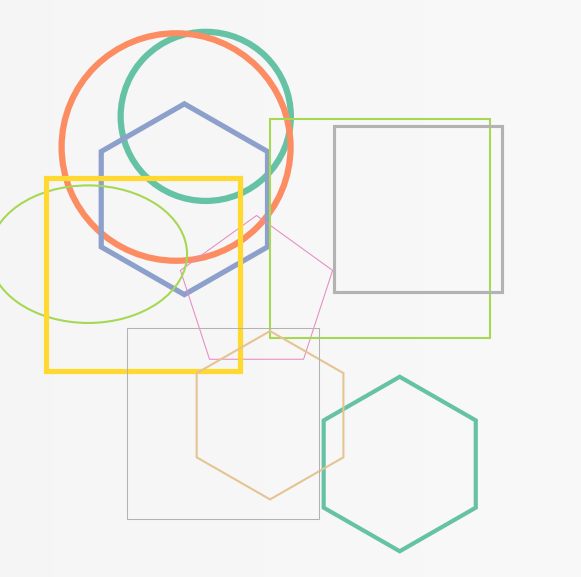[{"shape": "hexagon", "thickness": 2, "radius": 0.76, "center": [0.688, 0.196]}, {"shape": "circle", "thickness": 3, "radius": 0.73, "center": [0.354, 0.798]}, {"shape": "circle", "thickness": 3, "radius": 0.98, "center": [0.303, 0.745]}, {"shape": "hexagon", "thickness": 2.5, "radius": 0.83, "center": [0.317, 0.654]}, {"shape": "pentagon", "thickness": 0.5, "radius": 0.69, "center": [0.441, 0.488]}, {"shape": "oval", "thickness": 1, "radius": 0.85, "center": [0.152, 0.559]}, {"shape": "square", "thickness": 1, "radius": 0.95, "center": [0.653, 0.603]}, {"shape": "square", "thickness": 2.5, "radius": 0.84, "center": [0.246, 0.524]}, {"shape": "hexagon", "thickness": 1, "radius": 0.73, "center": [0.465, 0.28]}, {"shape": "square", "thickness": 1.5, "radius": 0.72, "center": [0.719, 0.637]}, {"shape": "square", "thickness": 0.5, "radius": 0.83, "center": [0.383, 0.265]}]